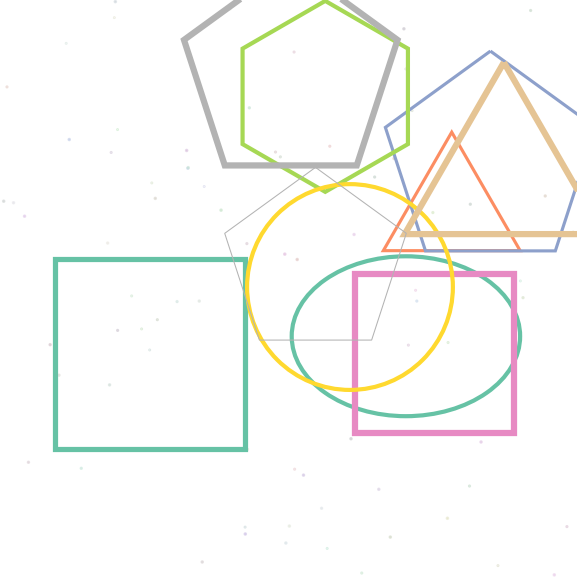[{"shape": "oval", "thickness": 2, "radius": 0.99, "center": [0.703, 0.417]}, {"shape": "square", "thickness": 2.5, "radius": 0.82, "center": [0.26, 0.386]}, {"shape": "triangle", "thickness": 1.5, "radius": 0.68, "center": [0.782, 0.633]}, {"shape": "pentagon", "thickness": 1.5, "radius": 0.96, "center": [0.849, 0.719]}, {"shape": "square", "thickness": 3, "radius": 0.69, "center": [0.753, 0.386]}, {"shape": "hexagon", "thickness": 2, "radius": 0.83, "center": [0.563, 0.832]}, {"shape": "circle", "thickness": 2, "radius": 0.89, "center": [0.606, 0.502]}, {"shape": "triangle", "thickness": 3, "radius": 0.99, "center": [0.872, 0.693]}, {"shape": "pentagon", "thickness": 3, "radius": 0.97, "center": [0.503, 0.87]}, {"shape": "pentagon", "thickness": 0.5, "radius": 0.83, "center": [0.546, 0.544]}]